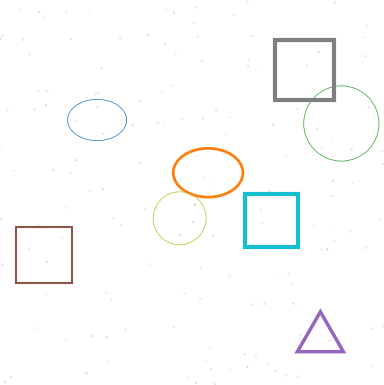[{"shape": "oval", "thickness": 0.5, "radius": 0.38, "center": [0.252, 0.688]}, {"shape": "oval", "thickness": 2, "radius": 0.45, "center": [0.54, 0.551]}, {"shape": "circle", "thickness": 0.5, "radius": 0.49, "center": [0.887, 0.679]}, {"shape": "triangle", "thickness": 2.5, "radius": 0.35, "center": [0.832, 0.121]}, {"shape": "square", "thickness": 1.5, "radius": 0.36, "center": [0.115, 0.337]}, {"shape": "square", "thickness": 3, "radius": 0.38, "center": [0.791, 0.818]}, {"shape": "circle", "thickness": 0.5, "radius": 0.34, "center": [0.467, 0.433]}, {"shape": "square", "thickness": 3, "radius": 0.34, "center": [0.704, 0.427]}]